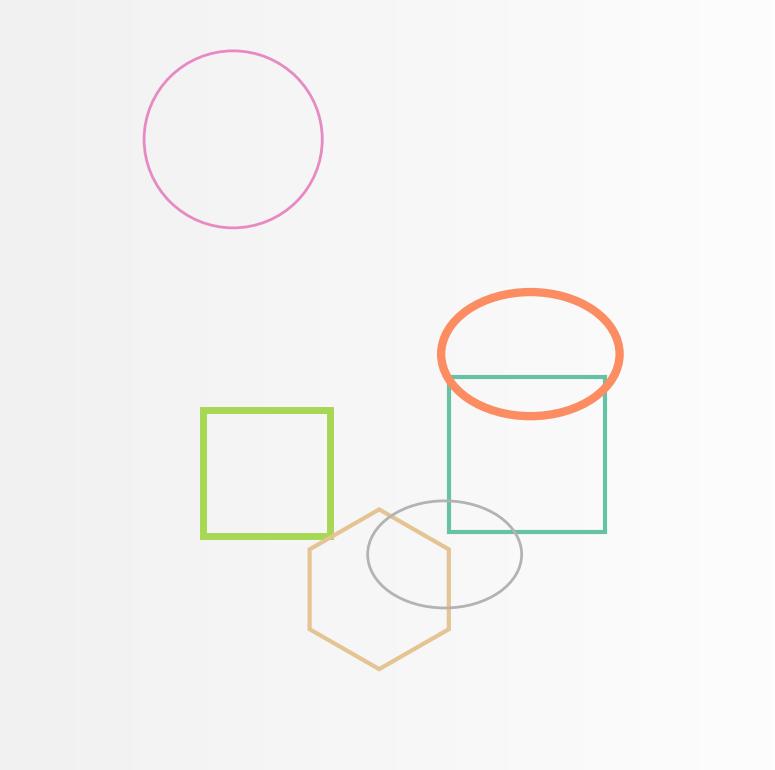[{"shape": "square", "thickness": 1.5, "radius": 0.5, "center": [0.68, 0.41]}, {"shape": "oval", "thickness": 3, "radius": 0.58, "center": [0.684, 0.54]}, {"shape": "circle", "thickness": 1, "radius": 0.57, "center": [0.301, 0.819]}, {"shape": "square", "thickness": 2.5, "radius": 0.41, "center": [0.344, 0.386]}, {"shape": "hexagon", "thickness": 1.5, "radius": 0.52, "center": [0.489, 0.235]}, {"shape": "oval", "thickness": 1, "radius": 0.5, "center": [0.574, 0.28]}]